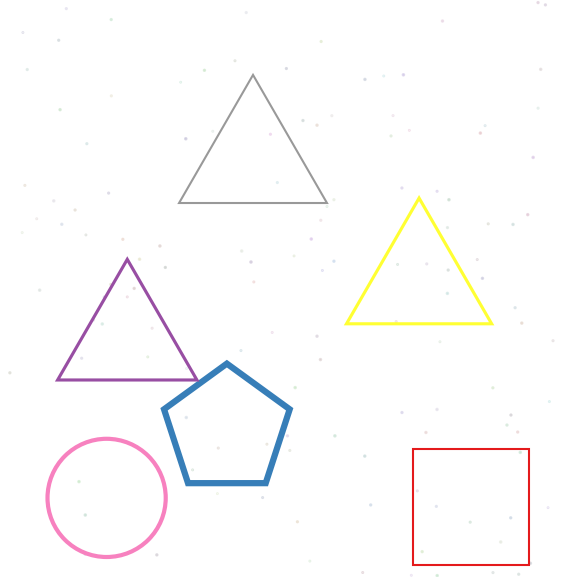[{"shape": "square", "thickness": 1, "radius": 0.5, "center": [0.815, 0.122]}, {"shape": "pentagon", "thickness": 3, "radius": 0.57, "center": [0.393, 0.255]}, {"shape": "triangle", "thickness": 1.5, "radius": 0.7, "center": [0.22, 0.411]}, {"shape": "triangle", "thickness": 1.5, "radius": 0.73, "center": [0.726, 0.511]}, {"shape": "circle", "thickness": 2, "radius": 0.51, "center": [0.185, 0.137]}, {"shape": "triangle", "thickness": 1, "radius": 0.74, "center": [0.438, 0.722]}]